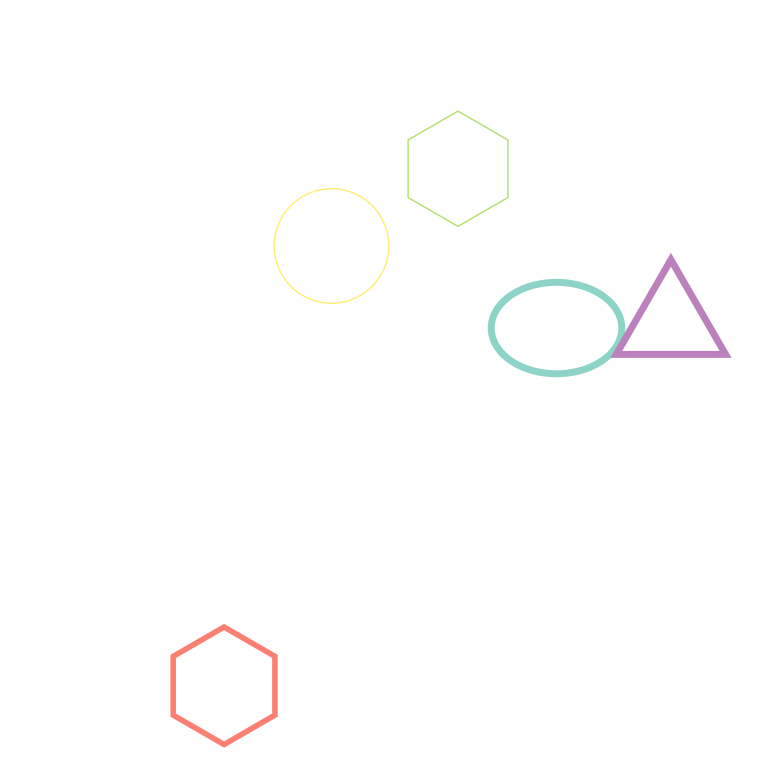[{"shape": "oval", "thickness": 2.5, "radius": 0.42, "center": [0.723, 0.574]}, {"shape": "hexagon", "thickness": 2, "radius": 0.38, "center": [0.291, 0.109]}, {"shape": "hexagon", "thickness": 0.5, "radius": 0.37, "center": [0.595, 0.781]}, {"shape": "triangle", "thickness": 2.5, "radius": 0.41, "center": [0.871, 0.581]}, {"shape": "circle", "thickness": 0.5, "radius": 0.37, "center": [0.431, 0.681]}]